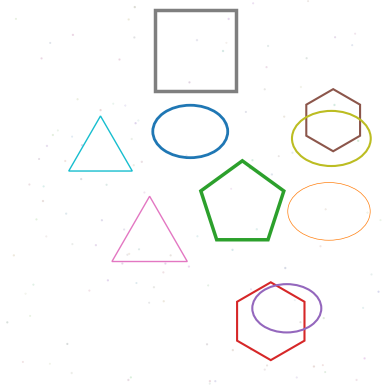[{"shape": "oval", "thickness": 2, "radius": 0.49, "center": [0.494, 0.659]}, {"shape": "oval", "thickness": 0.5, "radius": 0.54, "center": [0.854, 0.451]}, {"shape": "pentagon", "thickness": 2.5, "radius": 0.57, "center": [0.629, 0.469]}, {"shape": "hexagon", "thickness": 1.5, "radius": 0.51, "center": [0.703, 0.166]}, {"shape": "oval", "thickness": 1.5, "radius": 0.45, "center": [0.745, 0.199]}, {"shape": "hexagon", "thickness": 1.5, "radius": 0.4, "center": [0.865, 0.688]}, {"shape": "triangle", "thickness": 1, "radius": 0.56, "center": [0.389, 0.377]}, {"shape": "square", "thickness": 2.5, "radius": 0.52, "center": [0.508, 0.869]}, {"shape": "oval", "thickness": 1.5, "radius": 0.51, "center": [0.861, 0.64]}, {"shape": "triangle", "thickness": 1, "radius": 0.48, "center": [0.261, 0.603]}]